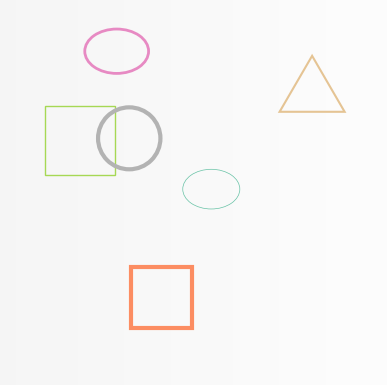[{"shape": "oval", "thickness": 0.5, "radius": 0.37, "center": [0.545, 0.509]}, {"shape": "square", "thickness": 3, "radius": 0.39, "center": [0.418, 0.227]}, {"shape": "oval", "thickness": 2, "radius": 0.41, "center": [0.301, 0.867]}, {"shape": "square", "thickness": 1, "radius": 0.45, "center": [0.206, 0.634]}, {"shape": "triangle", "thickness": 1.5, "radius": 0.48, "center": [0.805, 0.758]}, {"shape": "circle", "thickness": 3, "radius": 0.4, "center": [0.334, 0.641]}]